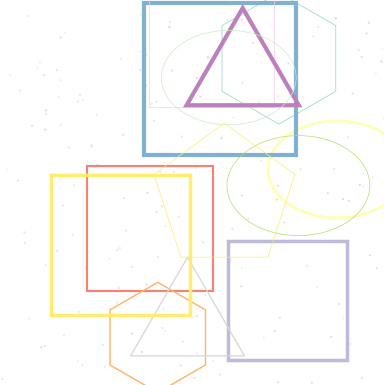[{"shape": "hexagon", "thickness": 0.5, "radius": 0.85, "center": [0.724, 0.848]}, {"shape": "oval", "thickness": 2, "radius": 0.9, "center": [0.876, 0.56]}, {"shape": "square", "thickness": 2.5, "radius": 0.77, "center": [0.746, 0.219]}, {"shape": "square", "thickness": 1.5, "radius": 0.82, "center": [0.389, 0.407]}, {"shape": "square", "thickness": 3, "radius": 0.99, "center": [0.571, 0.795]}, {"shape": "hexagon", "thickness": 1, "radius": 0.72, "center": [0.41, 0.124]}, {"shape": "oval", "thickness": 0.5, "radius": 0.93, "center": [0.775, 0.518]}, {"shape": "square", "thickness": 0.5, "radius": 0.81, "center": [0.548, 0.885]}, {"shape": "triangle", "thickness": 1, "radius": 0.85, "center": [0.487, 0.161]}, {"shape": "triangle", "thickness": 3, "radius": 0.84, "center": [0.63, 0.811]}, {"shape": "oval", "thickness": 0.5, "radius": 0.88, "center": [0.594, 0.798]}, {"shape": "square", "thickness": 2.5, "radius": 0.91, "center": [0.313, 0.363]}, {"shape": "pentagon", "thickness": 0.5, "radius": 0.96, "center": [0.583, 0.488]}]